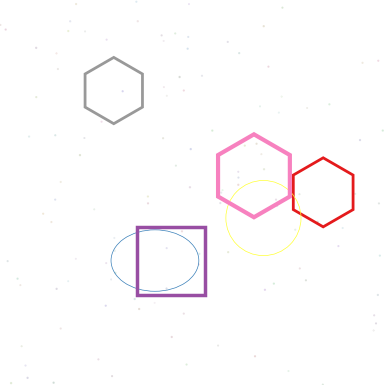[{"shape": "hexagon", "thickness": 2, "radius": 0.45, "center": [0.839, 0.5]}, {"shape": "oval", "thickness": 0.5, "radius": 0.57, "center": [0.402, 0.323]}, {"shape": "square", "thickness": 2.5, "radius": 0.44, "center": [0.445, 0.321]}, {"shape": "circle", "thickness": 0.5, "radius": 0.49, "center": [0.684, 0.434]}, {"shape": "hexagon", "thickness": 3, "radius": 0.54, "center": [0.66, 0.543]}, {"shape": "hexagon", "thickness": 2, "radius": 0.43, "center": [0.295, 0.765]}]